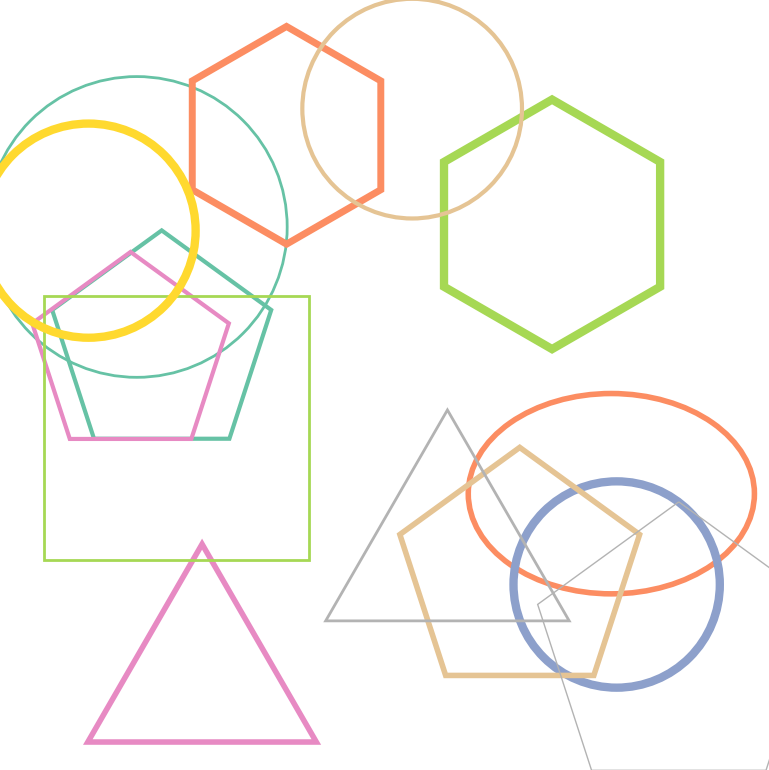[{"shape": "circle", "thickness": 1, "radius": 0.98, "center": [0.178, 0.705]}, {"shape": "pentagon", "thickness": 1.5, "radius": 0.75, "center": [0.21, 0.551]}, {"shape": "oval", "thickness": 2, "radius": 0.93, "center": [0.794, 0.359]}, {"shape": "hexagon", "thickness": 2.5, "radius": 0.71, "center": [0.372, 0.824]}, {"shape": "circle", "thickness": 3, "radius": 0.67, "center": [0.801, 0.241]}, {"shape": "pentagon", "thickness": 1.5, "radius": 0.67, "center": [0.17, 0.539]}, {"shape": "triangle", "thickness": 2, "radius": 0.86, "center": [0.262, 0.122]}, {"shape": "hexagon", "thickness": 3, "radius": 0.81, "center": [0.717, 0.709]}, {"shape": "square", "thickness": 1, "radius": 0.86, "center": [0.229, 0.444]}, {"shape": "circle", "thickness": 3, "radius": 0.7, "center": [0.115, 0.7]}, {"shape": "pentagon", "thickness": 2, "radius": 0.82, "center": [0.675, 0.255]}, {"shape": "circle", "thickness": 1.5, "radius": 0.71, "center": [0.535, 0.859]}, {"shape": "pentagon", "thickness": 0.5, "radius": 0.96, "center": [0.882, 0.155]}, {"shape": "triangle", "thickness": 1, "radius": 0.91, "center": [0.581, 0.285]}]